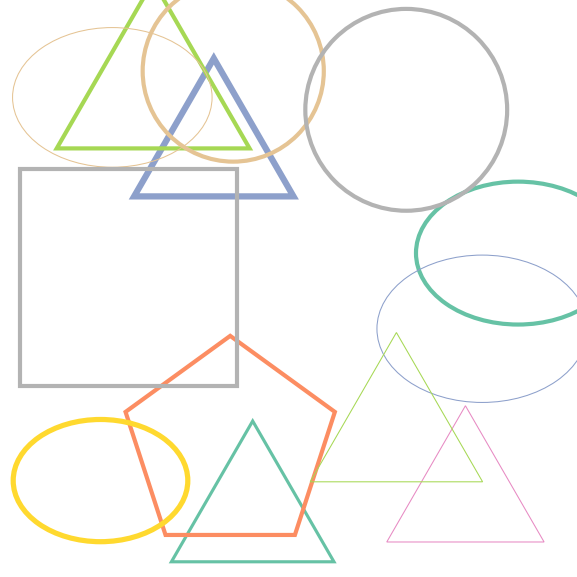[{"shape": "oval", "thickness": 2, "radius": 0.88, "center": [0.897, 0.561]}, {"shape": "triangle", "thickness": 1.5, "radius": 0.81, "center": [0.438, 0.108]}, {"shape": "pentagon", "thickness": 2, "radius": 0.95, "center": [0.399, 0.227]}, {"shape": "triangle", "thickness": 3, "radius": 0.8, "center": [0.37, 0.739]}, {"shape": "oval", "thickness": 0.5, "radius": 0.91, "center": [0.835, 0.43]}, {"shape": "triangle", "thickness": 0.5, "radius": 0.79, "center": [0.806, 0.139]}, {"shape": "triangle", "thickness": 0.5, "radius": 0.86, "center": [0.686, 0.251]}, {"shape": "triangle", "thickness": 2, "radius": 0.96, "center": [0.265, 0.839]}, {"shape": "oval", "thickness": 2.5, "radius": 0.76, "center": [0.174, 0.167]}, {"shape": "circle", "thickness": 2, "radius": 0.78, "center": [0.404, 0.876]}, {"shape": "oval", "thickness": 0.5, "radius": 0.86, "center": [0.194, 0.83]}, {"shape": "circle", "thickness": 2, "radius": 0.87, "center": [0.703, 0.809]}, {"shape": "square", "thickness": 2, "radius": 0.94, "center": [0.222, 0.519]}]